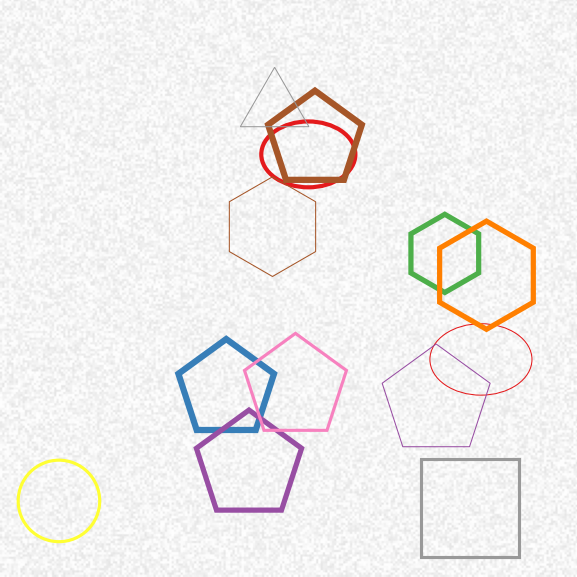[{"shape": "oval", "thickness": 0.5, "radius": 0.44, "center": [0.833, 0.377]}, {"shape": "oval", "thickness": 2, "radius": 0.41, "center": [0.534, 0.732]}, {"shape": "pentagon", "thickness": 3, "radius": 0.44, "center": [0.392, 0.325]}, {"shape": "hexagon", "thickness": 2.5, "radius": 0.34, "center": [0.77, 0.56]}, {"shape": "pentagon", "thickness": 0.5, "radius": 0.49, "center": [0.755, 0.305]}, {"shape": "pentagon", "thickness": 2.5, "radius": 0.48, "center": [0.431, 0.193]}, {"shape": "hexagon", "thickness": 2.5, "radius": 0.47, "center": [0.842, 0.523]}, {"shape": "circle", "thickness": 1.5, "radius": 0.35, "center": [0.102, 0.132]}, {"shape": "pentagon", "thickness": 3, "radius": 0.43, "center": [0.545, 0.757]}, {"shape": "hexagon", "thickness": 0.5, "radius": 0.43, "center": [0.472, 0.607]}, {"shape": "pentagon", "thickness": 1.5, "radius": 0.46, "center": [0.512, 0.329]}, {"shape": "triangle", "thickness": 0.5, "radius": 0.34, "center": [0.476, 0.814]}, {"shape": "square", "thickness": 1.5, "radius": 0.42, "center": [0.814, 0.119]}]